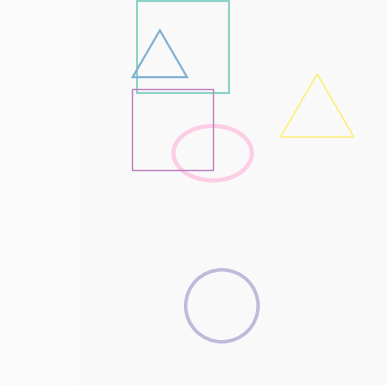[{"shape": "square", "thickness": 1.5, "radius": 0.59, "center": [0.472, 0.879]}, {"shape": "circle", "thickness": 2.5, "radius": 0.47, "center": [0.573, 0.206]}, {"shape": "triangle", "thickness": 1.5, "radius": 0.41, "center": [0.413, 0.84]}, {"shape": "oval", "thickness": 3, "radius": 0.51, "center": [0.549, 0.602]}, {"shape": "square", "thickness": 1, "radius": 0.52, "center": [0.445, 0.664]}, {"shape": "triangle", "thickness": 1, "radius": 0.55, "center": [0.819, 0.699]}]